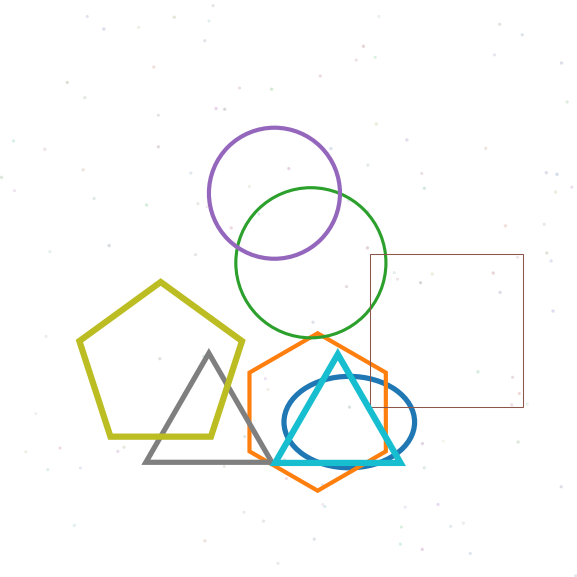[{"shape": "oval", "thickness": 2.5, "radius": 0.57, "center": [0.605, 0.268]}, {"shape": "hexagon", "thickness": 2, "radius": 0.68, "center": [0.55, 0.286]}, {"shape": "circle", "thickness": 1.5, "radius": 0.65, "center": [0.538, 0.544]}, {"shape": "circle", "thickness": 2, "radius": 0.57, "center": [0.475, 0.665]}, {"shape": "square", "thickness": 0.5, "radius": 0.67, "center": [0.773, 0.427]}, {"shape": "triangle", "thickness": 2.5, "radius": 0.63, "center": [0.362, 0.262]}, {"shape": "pentagon", "thickness": 3, "radius": 0.74, "center": [0.278, 0.363]}, {"shape": "triangle", "thickness": 3, "radius": 0.63, "center": [0.585, 0.26]}]